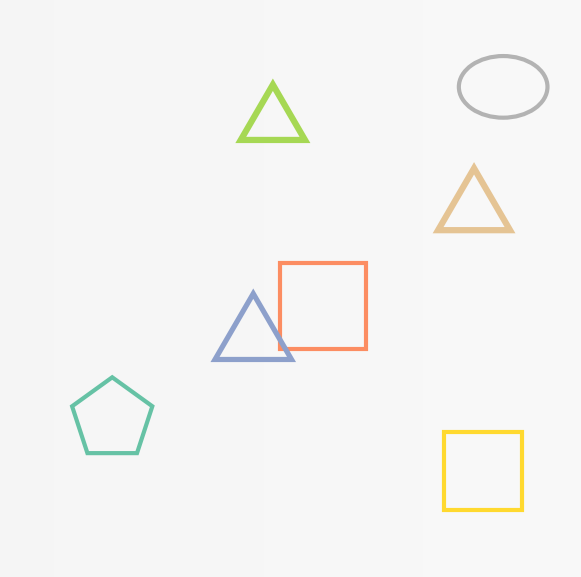[{"shape": "pentagon", "thickness": 2, "radius": 0.36, "center": [0.193, 0.273]}, {"shape": "square", "thickness": 2, "radius": 0.37, "center": [0.555, 0.469]}, {"shape": "triangle", "thickness": 2.5, "radius": 0.38, "center": [0.436, 0.415]}, {"shape": "triangle", "thickness": 3, "radius": 0.32, "center": [0.469, 0.789]}, {"shape": "square", "thickness": 2, "radius": 0.34, "center": [0.831, 0.183]}, {"shape": "triangle", "thickness": 3, "radius": 0.36, "center": [0.816, 0.636]}, {"shape": "oval", "thickness": 2, "radius": 0.38, "center": [0.866, 0.849]}]